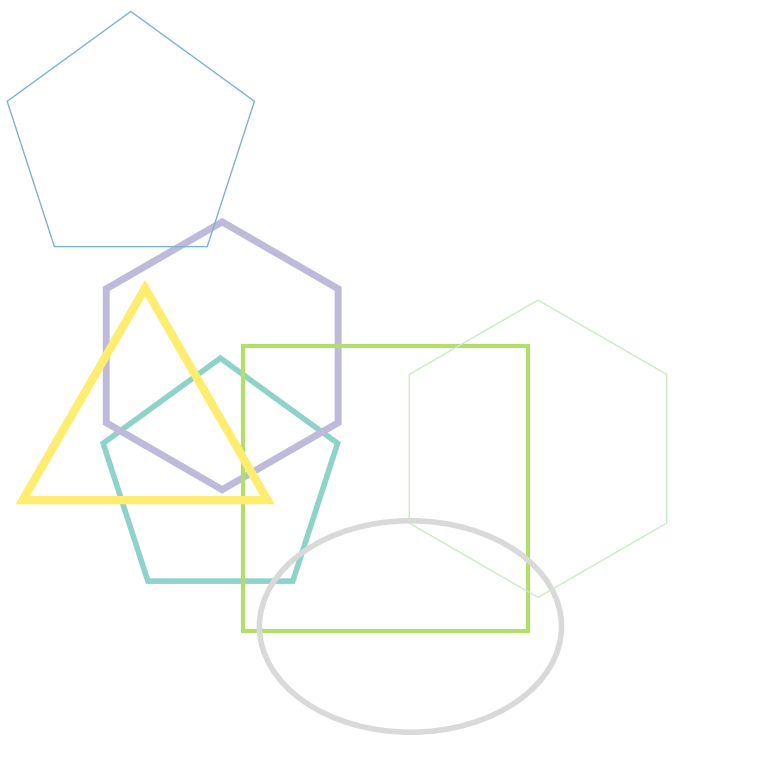[{"shape": "pentagon", "thickness": 2, "radius": 0.8, "center": [0.286, 0.375]}, {"shape": "hexagon", "thickness": 2.5, "radius": 0.87, "center": [0.289, 0.538]}, {"shape": "pentagon", "thickness": 0.5, "radius": 0.84, "center": [0.17, 0.816]}, {"shape": "square", "thickness": 1.5, "radius": 0.92, "center": [0.501, 0.365]}, {"shape": "oval", "thickness": 2, "radius": 0.98, "center": [0.533, 0.186]}, {"shape": "hexagon", "thickness": 0.5, "radius": 0.97, "center": [0.699, 0.417]}, {"shape": "triangle", "thickness": 3, "radius": 0.92, "center": [0.188, 0.442]}]